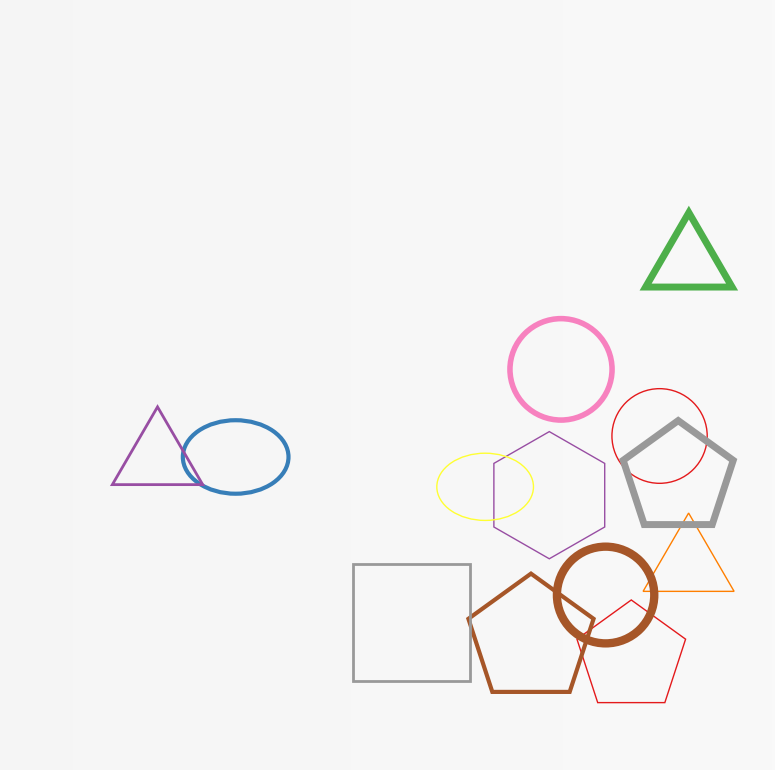[{"shape": "pentagon", "thickness": 0.5, "radius": 0.37, "center": [0.815, 0.147]}, {"shape": "circle", "thickness": 0.5, "radius": 0.31, "center": [0.851, 0.434]}, {"shape": "oval", "thickness": 1.5, "radius": 0.34, "center": [0.304, 0.407]}, {"shape": "triangle", "thickness": 2.5, "radius": 0.32, "center": [0.889, 0.659]}, {"shape": "hexagon", "thickness": 0.5, "radius": 0.41, "center": [0.709, 0.357]}, {"shape": "triangle", "thickness": 1, "radius": 0.34, "center": [0.203, 0.404]}, {"shape": "triangle", "thickness": 0.5, "radius": 0.34, "center": [0.889, 0.266]}, {"shape": "oval", "thickness": 0.5, "radius": 0.31, "center": [0.626, 0.368]}, {"shape": "pentagon", "thickness": 1.5, "radius": 0.42, "center": [0.685, 0.17]}, {"shape": "circle", "thickness": 3, "radius": 0.31, "center": [0.781, 0.227]}, {"shape": "circle", "thickness": 2, "radius": 0.33, "center": [0.724, 0.52]}, {"shape": "pentagon", "thickness": 2.5, "radius": 0.37, "center": [0.875, 0.379]}, {"shape": "square", "thickness": 1, "radius": 0.38, "center": [0.531, 0.192]}]